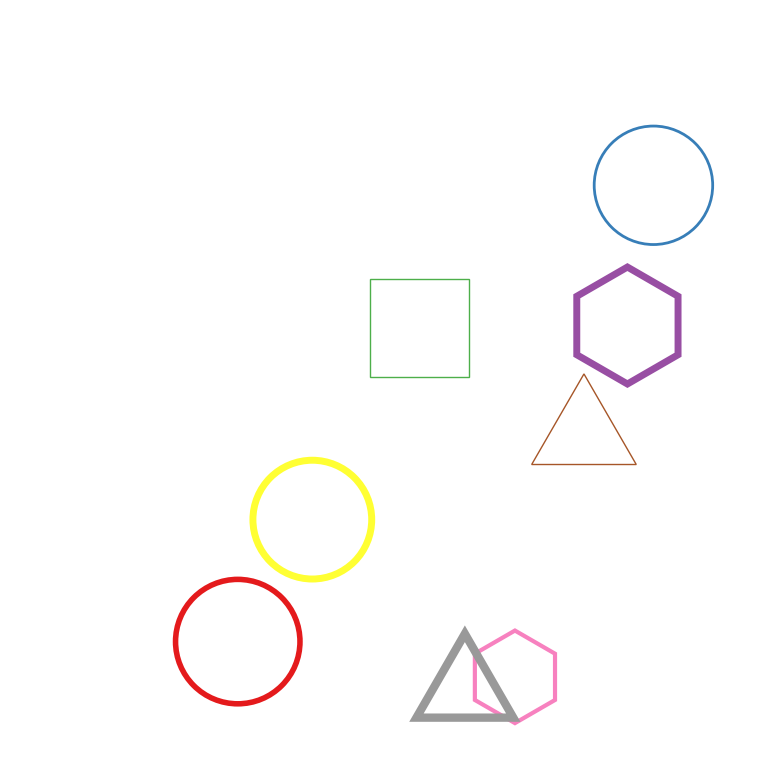[{"shape": "circle", "thickness": 2, "radius": 0.4, "center": [0.309, 0.167]}, {"shape": "circle", "thickness": 1, "radius": 0.38, "center": [0.849, 0.759]}, {"shape": "square", "thickness": 0.5, "radius": 0.32, "center": [0.545, 0.574]}, {"shape": "hexagon", "thickness": 2.5, "radius": 0.38, "center": [0.815, 0.577]}, {"shape": "circle", "thickness": 2.5, "radius": 0.39, "center": [0.406, 0.325]}, {"shape": "triangle", "thickness": 0.5, "radius": 0.39, "center": [0.758, 0.436]}, {"shape": "hexagon", "thickness": 1.5, "radius": 0.3, "center": [0.669, 0.121]}, {"shape": "triangle", "thickness": 3, "radius": 0.36, "center": [0.604, 0.104]}]